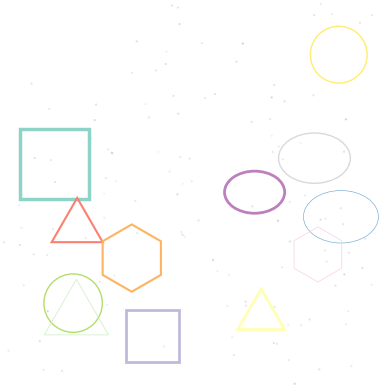[{"shape": "square", "thickness": 2.5, "radius": 0.45, "center": [0.141, 0.574]}, {"shape": "triangle", "thickness": 2, "radius": 0.35, "center": [0.678, 0.179]}, {"shape": "square", "thickness": 2, "radius": 0.34, "center": [0.395, 0.127]}, {"shape": "triangle", "thickness": 1.5, "radius": 0.38, "center": [0.201, 0.409]}, {"shape": "oval", "thickness": 0.5, "radius": 0.49, "center": [0.886, 0.437]}, {"shape": "hexagon", "thickness": 1.5, "radius": 0.44, "center": [0.342, 0.33]}, {"shape": "circle", "thickness": 1, "radius": 0.38, "center": [0.19, 0.213]}, {"shape": "hexagon", "thickness": 0.5, "radius": 0.36, "center": [0.826, 0.339]}, {"shape": "oval", "thickness": 1, "radius": 0.47, "center": [0.817, 0.589]}, {"shape": "oval", "thickness": 2, "radius": 0.39, "center": [0.661, 0.501]}, {"shape": "triangle", "thickness": 0.5, "radius": 0.48, "center": [0.198, 0.178]}, {"shape": "circle", "thickness": 1, "radius": 0.37, "center": [0.88, 0.858]}]